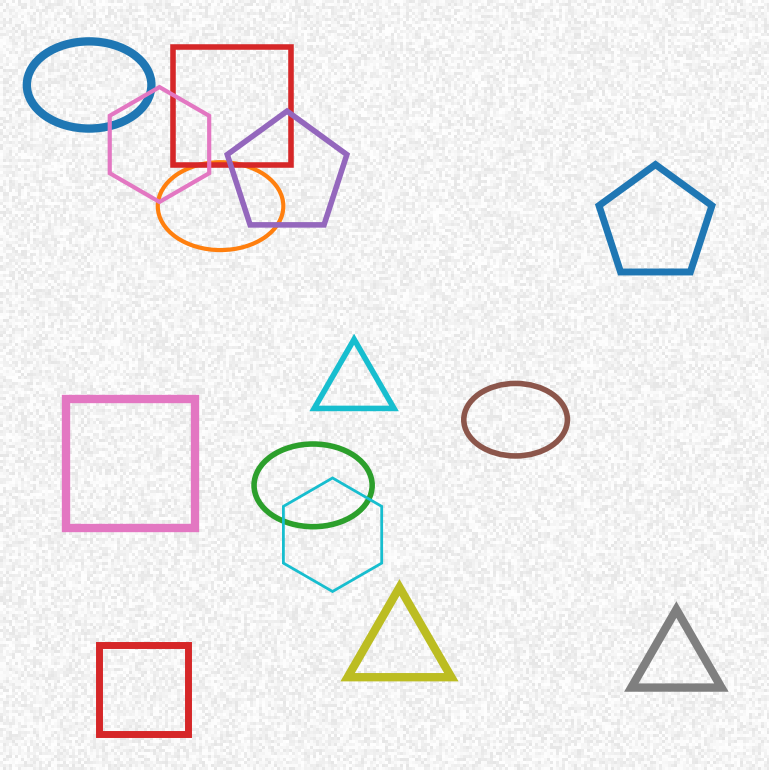[{"shape": "pentagon", "thickness": 2.5, "radius": 0.39, "center": [0.851, 0.709]}, {"shape": "oval", "thickness": 3, "radius": 0.4, "center": [0.116, 0.89]}, {"shape": "oval", "thickness": 1.5, "radius": 0.41, "center": [0.286, 0.732]}, {"shape": "oval", "thickness": 2, "radius": 0.38, "center": [0.407, 0.37]}, {"shape": "square", "thickness": 2, "radius": 0.38, "center": [0.302, 0.862]}, {"shape": "square", "thickness": 2.5, "radius": 0.29, "center": [0.186, 0.104]}, {"shape": "pentagon", "thickness": 2, "radius": 0.41, "center": [0.373, 0.774]}, {"shape": "oval", "thickness": 2, "radius": 0.34, "center": [0.67, 0.455]}, {"shape": "hexagon", "thickness": 1.5, "radius": 0.37, "center": [0.207, 0.812]}, {"shape": "square", "thickness": 3, "radius": 0.42, "center": [0.17, 0.398]}, {"shape": "triangle", "thickness": 3, "radius": 0.34, "center": [0.878, 0.141]}, {"shape": "triangle", "thickness": 3, "radius": 0.39, "center": [0.519, 0.159]}, {"shape": "hexagon", "thickness": 1, "radius": 0.37, "center": [0.432, 0.306]}, {"shape": "triangle", "thickness": 2, "radius": 0.3, "center": [0.46, 0.499]}]